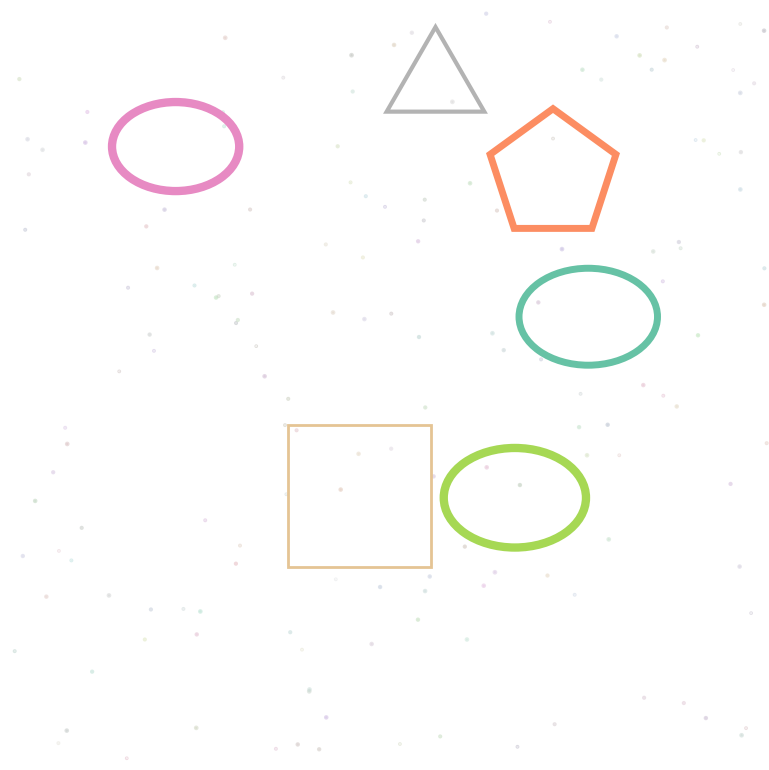[{"shape": "oval", "thickness": 2.5, "radius": 0.45, "center": [0.764, 0.589]}, {"shape": "pentagon", "thickness": 2.5, "radius": 0.43, "center": [0.718, 0.773]}, {"shape": "oval", "thickness": 3, "radius": 0.41, "center": [0.228, 0.81]}, {"shape": "oval", "thickness": 3, "radius": 0.46, "center": [0.669, 0.354]}, {"shape": "square", "thickness": 1, "radius": 0.46, "center": [0.467, 0.356]}, {"shape": "triangle", "thickness": 1.5, "radius": 0.37, "center": [0.566, 0.892]}]